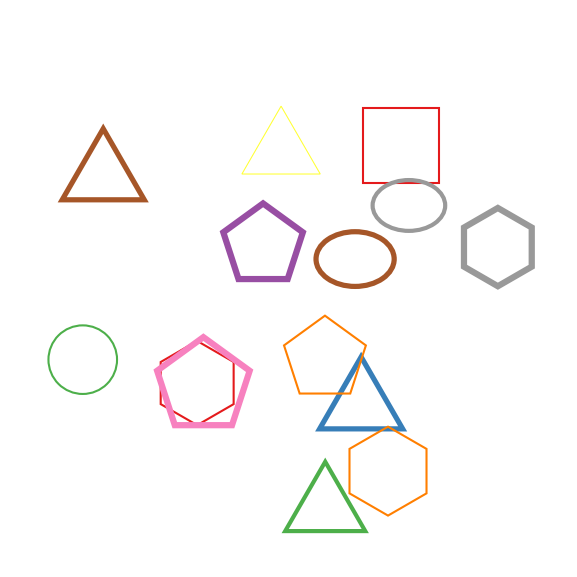[{"shape": "hexagon", "thickness": 1, "radius": 0.36, "center": [0.341, 0.336]}, {"shape": "square", "thickness": 1, "radius": 0.33, "center": [0.694, 0.747]}, {"shape": "triangle", "thickness": 2.5, "radius": 0.42, "center": [0.625, 0.298]}, {"shape": "circle", "thickness": 1, "radius": 0.3, "center": [0.143, 0.376]}, {"shape": "triangle", "thickness": 2, "radius": 0.4, "center": [0.563, 0.12]}, {"shape": "pentagon", "thickness": 3, "radius": 0.36, "center": [0.456, 0.574]}, {"shape": "hexagon", "thickness": 1, "radius": 0.38, "center": [0.672, 0.183]}, {"shape": "pentagon", "thickness": 1, "radius": 0.37, "center": [0.563, 0.378]}, {"shape": "triangle", "thickness": 0.5, "radius": 0.39, "center": [0.487, 0.737]}, {"shape": "triangle", "thickness": 2.5, "radius": 0.41, "center": [0.179, 0.694]}, {"shape": "oval", "thickness": 2.5, "radius": 0.34, "center": [0.615, 0.551]}, {"shape": "pentagon", "thickness": 3, "radius": 0.42, "center": [0.352, 0.331]}, {"shape": "hexagon", "thickness": 3, "radius": 0.34, "center": [0.862, 0.571]}, {"shape": "oval", "thickness": 2, "radius": 0.31, "center": [0.708, 0.643]}]